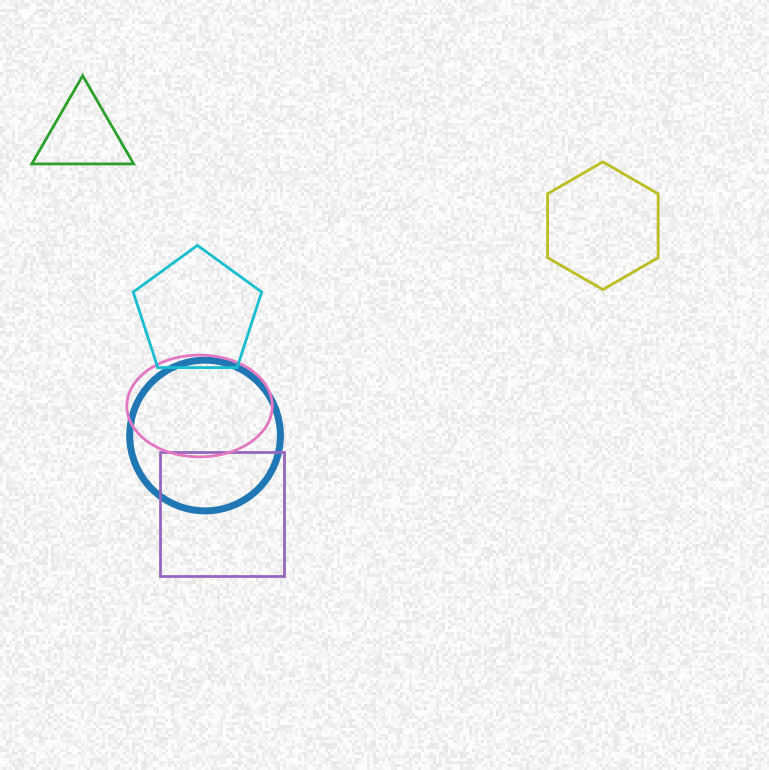[{"shape": "circle", "thickness": 2.5, "radius": 0.49, "center": [0.266, 0.434]}, {"shape": "triangle", "thickness": 1, "radius": 0.38, "center": [0.107, 0.825]}, {"shape": "square", "thickness": 1, "radius": 0.4, "center": [0.288, 0.333]}, {"shape": "oval", "thickness": 1, "radius": 0.47, "center": [0.259, 0.473]}, {"shape": "hexagon", "thickness": 1, "radius": 0.41, "center": [0.783, 0.707]}, {"shape": "pentagon", "thickness": 1, "radius": 0.44, "center": [0.256, 0.594]}]